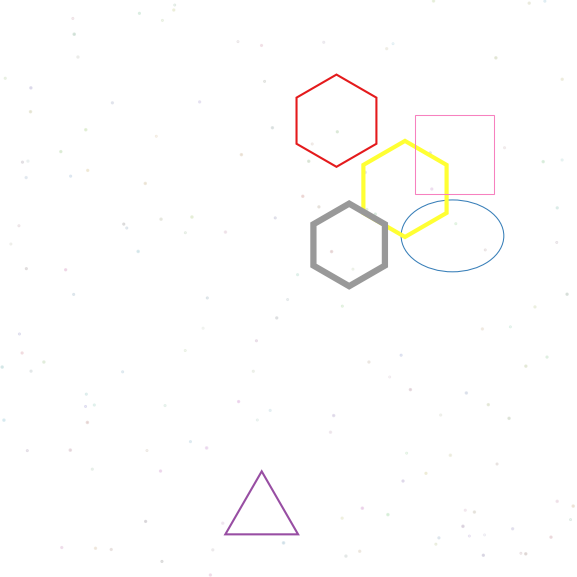[{"shape": "hexagon", "thickness": 1, "radius": 0.4, "center": [0.583, 0.79]}, {"shape": "oval", "thickness": 0.5, "radius": 0.44, "center": [0.784, 0.591]}, {"shape": "triangle", "thickness": 1, "radius": 0.36, "center": [0.453, 0.11]}, {"shape": "hexagon", "thickness": 2, "radius": 0.42, "center": [0.701, 0.672]}, {"shape": "square", "thickness": 0.5, "radius": 0.34, "center": [0.787, 0.731]}, {"shape": "hexagon", "thickness": 3, "radius": 0.36, "center": [0.605, 0.575]}]